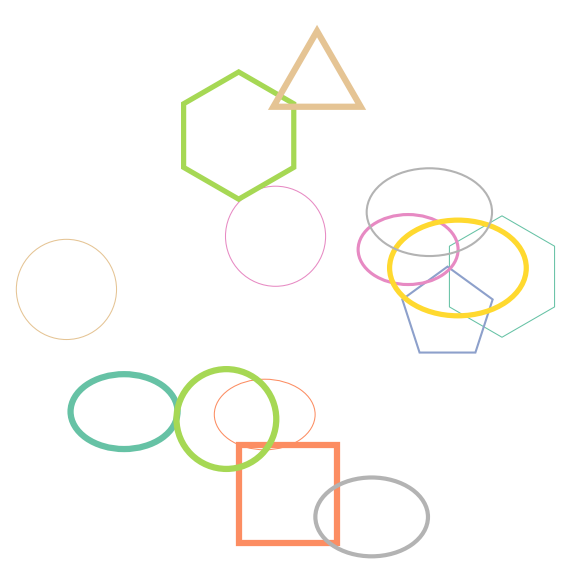[{"shape": "oval", "thickness": 3, "radius": 0.46, "center": [0.215, 0.286]}, {"shape": "hexagon", "thickness": 0.5, "radius": 0.53, "center": [0.869, 0.52]}, {"shape": "oval", "thickness": 0.5, "radius": 0.44, "center": [0.458, 0.281]}, {"shape": "square", "thickness": 3, "radius": 0.42, "center": [0.499, 0.144]}, {"shape": "pentagon", "thickness": 1, "radius": 0.41, "center": [0.775, 0.455]}, {"shape": "oval", "thickness": 1.5, "radius": 0.43, "center": [0.707, 0.567]}, {"shape": "circle", "thickness": 0.5, "radius": 0.43, "center": [0.477, 0.59]}, {"shape": "circle", "thickness": 3, "radius": 0.43, "center": [0.392, 0.274]}, {"shape": "hexagon", "thickness": 2.5, "radius": 0.55, "center": [0.413, 0.764]}, {"shape": "oval", "thickness": 2.5, "radius": 0.59, "center": [0.793, 0.535]}, {"shape": "circle", "thickness": 0.5, "radius": 0.43, "center": [0.115, 0.498]}, {"shape": "triangle", "thickness": 3, "radius": 0.44, "center": [0.549, 0.858]}, {"shape": "oval", "thickness": 1, "radius": 0.54, "center": [0.743, 0.632]}, {"shape": "oval", "thickness": 2, "radius": 0.49, "center": [0.644, 0.104]}]